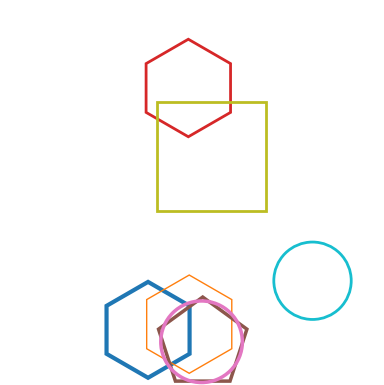[{"shape": "hexagon", "thickness": 3, "radius": 0.62, "center": [0.385, 0.143]}, {"shape": "hexagon", "thickness": 1, "radius": 0.64, "center": [0.492, 0.158]}, {"shape": "hexagon", "thickness": 2, "radius": 0.63, "center": [0.489, 0.771]}, {"shape": "pentagon", "thickness": 2.5, "radius": 0.6, "center": [0.527, 0.108]}, {"shape": "circle", "thickness": 2.5, "radius": 0.53, "center": [0.524, 0.112]}, {"shape": "square", "thickness": 2, "radius": 0.71, "center": [0.55, 0.593]}, {"shape": "circle", "thickness": 2, "radius": 0.5, "center": [0.812, 0.271]}]